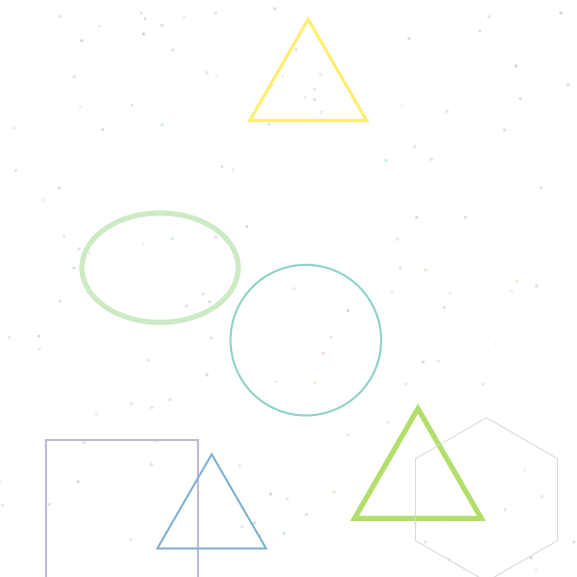[{"shape": "circle", "thickness": 1, "radius": 0.65, "center": [0.53, 0.41]}, {"shape": "square", "thickness": 1, "radius": 0.66, "center": [0.211, 0.106]}, {"shape": "triangle", "thickness": 1, "radius": 0.54, "center": [0.367, 0.104]}, {"shape": "triangle", "thickness": 2.5, "radius": 0.63, "center": [0.724, 0.165]}, {"shape": "hexagon", "thickness": 0.5, "radius": 0.71, "center": [0.842, 0.134]}, {"shape": "oval", "thickness": 2.5, "radius": 0.68, "center": [0.277, 0.536]}, {"shape": "triangle", "thickness": 1.5, "radius": 0.58, "center": [0.534, 0.849]}]